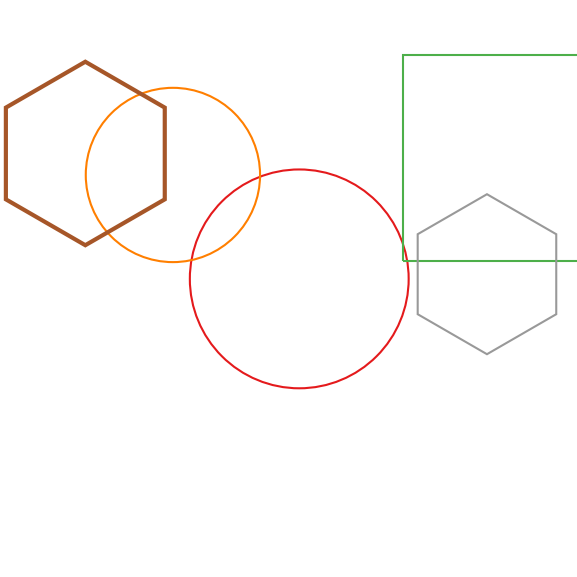[{"shape": "circle", "thickness": 1, "radius": 0.95, "center": [0.518, 0.516]}, {"shape": "square", "thickness": 1, "radius": 0.89, "center": [0.875, 0.725]}, {"shape": "circle", "thickness": 1, "radius": 0.75, "center": [0.299, 0.696]}, {"shape": "hexagon", "thickness": 2, "radius": 0.79, "center": [0.148, 0.733]}, {"shape": "hexagon", "thickness": 1, "radius": 0.69, "center": [0.843, 0.524]}]